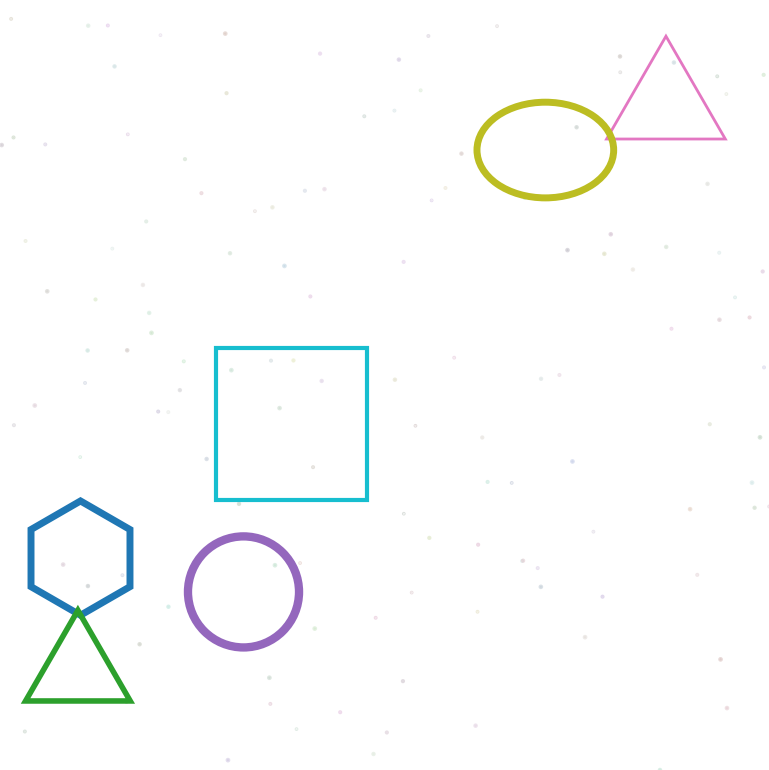[{"shape": "hexagon", "thickness": 2.5, "radius": 0.37, "center": [0.105, 0.275]}, {"shape": "triangle", "thickness": 2, "radius": 0.39, "center": [0.101, 0.129]}, {"shape": "circle", "thickness": 3, "radius": 0.36, "center": [0.316, 0.231]}, {"shape": "triangle", "thickness": 1, "radius": 0.45, "center": [0.865, 0.864]}, {"shape": "oval", "thickness": 2.5, "radius": 0.44, "center": [0.708, 0.805]}, {"shape": "square", "thickness": 1.5, "radius": 0.49, "center": [0.379, 0.449]}]